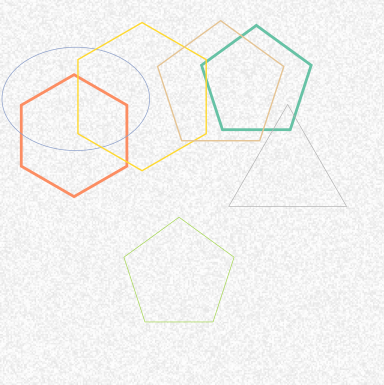[{"shape": "pentagon", "thickness": 2, "radius": 0.75, "center": [0.666, 0.784]}, {"shape": "hexagon", "thickness": 2, "radius": 0.79, "center": [0.192, 0.648]}, {"shape": "oval", "thickness": 0.5, "radius": 0.96, "center": [0.197, 0.743]}, {"shape": "pentagon", "thickness": 0.5, "radius": 0.75, "center": [0.465, 0.285]}, {"shape": "hexagon", "thickness": 1, "radius": 0.96, "center": [0.369, 0.749]}, {"shape": "pentagon", "thickness": 1, "radius": 0.86, "center": [0.573, 0.774]}, {"shape": "triangle", "thickness": 0.5, "radius": 0.88, "center": [0.747, 0.552]}]